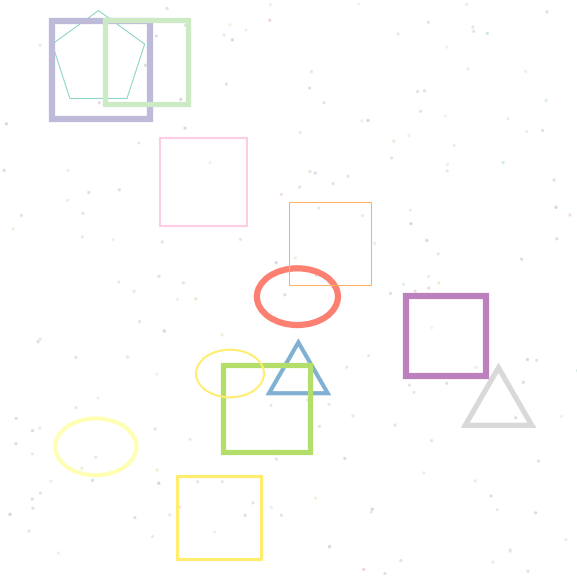[{"shape": "pentagon", "thickness": 0.5, "radius": 0.42, "center": [0.17, 0.897]}, {"shape": "oval", "thickness": 2, "radius": 0.35, "center": [0.166, 0.225]}, {"shape": "square", "thickness": 3, "radius": 0.42, "center": [0.175, 0.878]}, {"shape": "oval", "thickness": 3, "radius": 0.35, "center": [0.515, 0.485]}, {"shape": "triangle", "thickness": 2, "radius": 0.29, "center": [0.517, 0.348]}, {"shape": "square", "thickness": 0.5, "radius": 0.36, "center": [0.572, 0.577]}, {"shape": "square", "thickness": 2.5, "radius": 0.38, "center": [0.461, 0.293]}, {"shape": "square", "thickness": 1, "radius": 0.38, "center": [0.353, 0.684]}, {"shape": "triangle", "thickness": 2.5, "radius": 0.33, "center": [0.863, 0.296]}, {"shape": "square", "thickness": 3, "radius": 0.35, "center": [0.772, 0.417]}, {"shape": "square", "thickness": 2.5, "radius": 0.36, "center": [0.254, 0.891]}, {"shape": "oval", "thickness": 1, "radius": 0.29, "center": [0.398, 0.352]}, {"shape": "square", "thickness": 1.5, "radius": 0.36, "center": [0.379, 0.103]}]